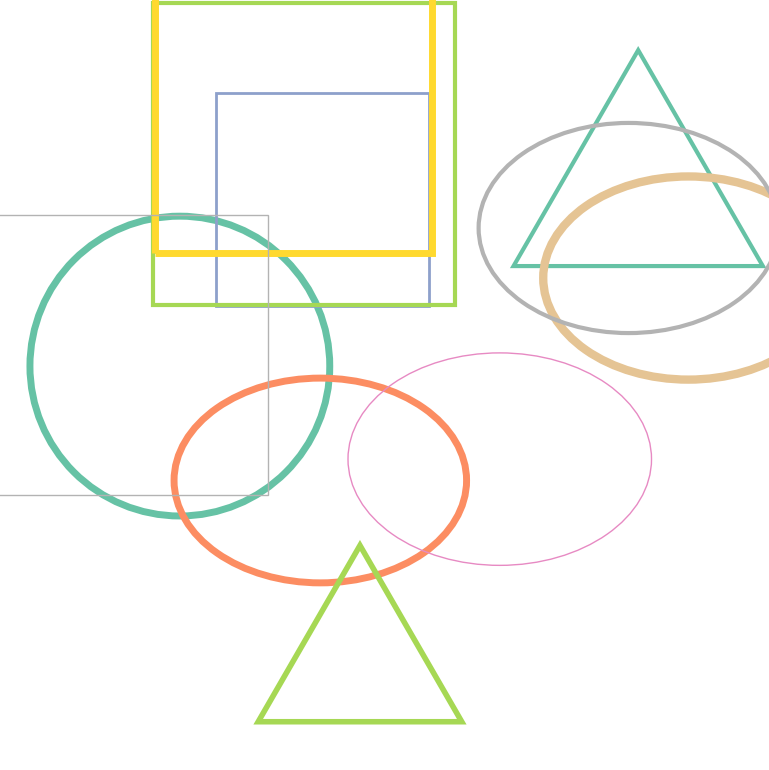[{"shape": "triangle", "thickness": 1.5, "radius": 0.93, "center": [0.829, 0.748]}, {"shape": "circle", "thickness": 2.5, "radius": 0.97, "center": [0.234, 0.525]}, {"shape": "oval", "thickness": 2.5, "radius": 0.95, "center": [0.416, 0.376]}, {"shape": "square", "thickness": 1, "radius": 0.69, "center": [0.419, 0.741]}, {"shape": "oval", "thickness": 0.5, "radius": 0.99, "center": [0.649, 0.404]}, {"shape": "triangle", "thickness": 2, "radius": 0.76, "center": [0.468, 0.139]}, {"shape": "square", "thickness": 1.5, "radius": 0.98, "center": [0.395, 0.801]}, {"shape": "square", "thickness": 2.5, "radius": 0.9, "center": [0.382, 0.851]}, {"shape": "oval", "thickness": 3, "radius": 0.94, "center": [0.894, 0.639]}, {"shape": "square", "thickness": 0.5, "radius": 0.91, "center": [0.167, 0.539]}, {"shape": "oval", "thickness": 1.5, "radius": 0.97, "center": [0.817, 0.704]}]